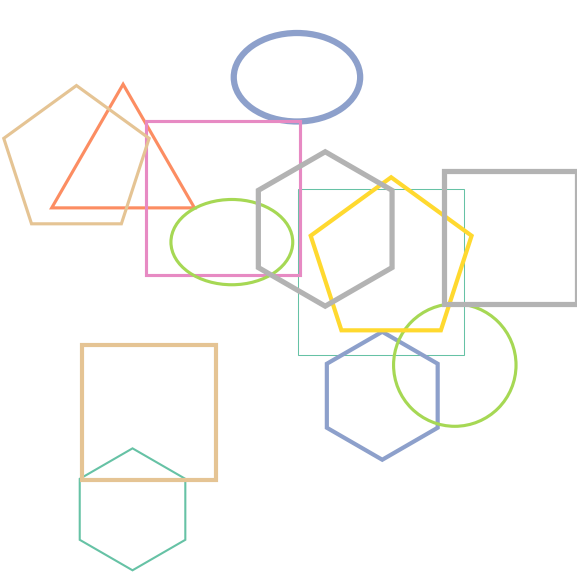[{"shape": "square", "thickness": 0.5, "radius": 0.72, "center": [0.66, 0.528]}, {"shape": "hexagon", "thickness": 1, "radius": 0.53, "center": [0.229, 0.117]}, {"shape": "triangle", "thickness": 1.5, "radius": 0.71, "center": [0.213, 0.711]}, {"shape": "oval", "thickness": 3, "radius": 0.55, "center": [0.514, 0.865]}, {"shape": "hexagon", "thickness": 2, "radius": 0.55, "center": [0.662, 0.314]}, {"shape": "square", "thickness": 1.5, "radius": 0.67, "center": [0.386, 0.657]}, {"shape": "circle", "thickness": 1.5, "radius": 0.53, "center": [0.788, 0.367]}, {"shape": "oval", "thickness": 1.5, "radius": 0.53, "center": [0.401, 0.58]}, {"shape": "pentagon", "thickness": 2, "radius": 0.73, "center": [0.677, 0.546]}, {"shape": "square", "thickness": 2, "radius": 0.58, "center": [0.258, 0.285]}, {"shape": "pentagon", "thickness": 1.5, "radius": 0.66, "center": [0.132, 0.719]}, {"shape": "square", "thickness": 2.5, "radius": 0.58, "center": [0.884, 0.588]}, {"shape": "hexagon", "thickness": 2.5, "radius": 0.67, "center": [0.563, 0.603]}]